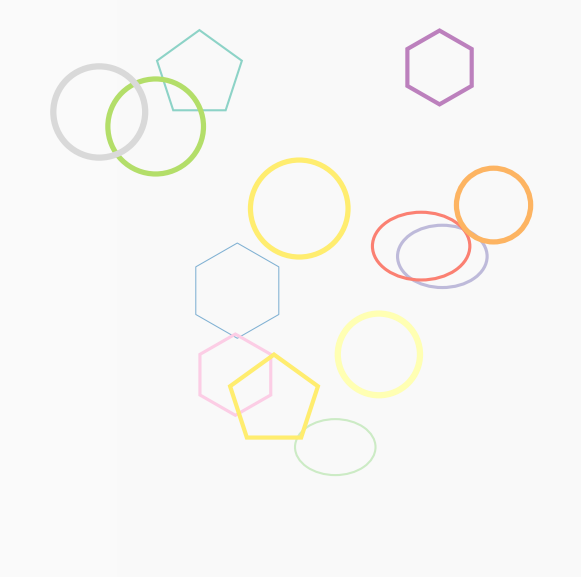[{"shape": "pentagon", "thickness": 1, "radius": 0.38, "center": [0.343, 0.87]}, {"shape": "circle", "thickness": 3, "radius": 0.35, "center": [0.652, 0.385]}, {"shape": "oval", "thickness": 1.5, "radius": 0.39, "center": [0.761, 0.555]}, {"shape": "oval", "thickness": 1.5, "radius": 0.42, "center": [0.725, 0.573]}, {"shape": "hexagon", "thickness": 0.5, "radius": 0.41, "center": [0.408, 0.496]}, {"shape": "circle", "thickness": 2.5, "radius": 0.32, "center": [0.849, 0.644]}, {"shape": "circle", "thickness": 2.5, "radius": 0.41, "center": [0.268, 0.78]}, {"shape": "hexagon", "thickness": 1.5, "radius": 0.35, "center": [0.405, 0.35]}, {"shape": "circle", "thickness": 3, "radius": 0.4, "center": [0.171, 0.805]}, {"shape": "hexagon", "thickness": 2, "radius": 0.32, "center": [0.756, 0.882]}, {"shape": "oval", "thickness": 1, "radius": 0.35, "center": [0.577, 0.225]}, {"shape": "circle", "thickness": 2.5, "radius": 0.42, "center": [0.515, 0.638]}, {"shape": "pentagon", "thickness": 2, "radius": 0.4, "center": [0.471, 0.306]}]